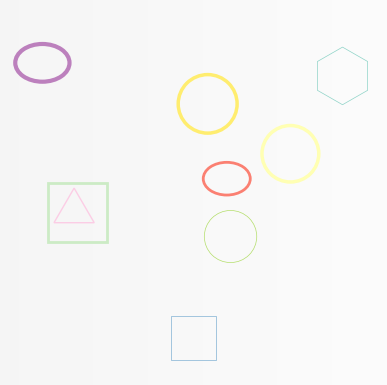[{"shape": "hexagon", "thickness": 0.5, "radius": 0.37, "center": [0.884, 0.803]}, {"shape": "circle", "thickness": 2.5, "radius": 0.37, "center": [0.749, 0.601]}, {"shape": "oval", "thickness": 2, "radius": 0.3, "center": [0.585, 0.536]}, {"shape": "square", "thickness": 0.5, "radius": 0.29, "center": [0.499, 0.122]}, {"shape": "circle", "thickness": 0.5, "radius": 0.34, "center": [0.595, 0.386]}, {"shape": "triangle", "thickness": 1, "radius": 0.3, "center": [0.191, 0.451]}, {"shape": "oval", "thickness": 3, "radius": 0.35, "center": [0.109, 0.837]}, {"shape": "square", "thickness": 2, "radius": 0.38, "center": [0.2, 0.449]}, {"shape": "circle", "thickness": 2.5, "radius": 0.38, "center": [0.536, 0.73]}]